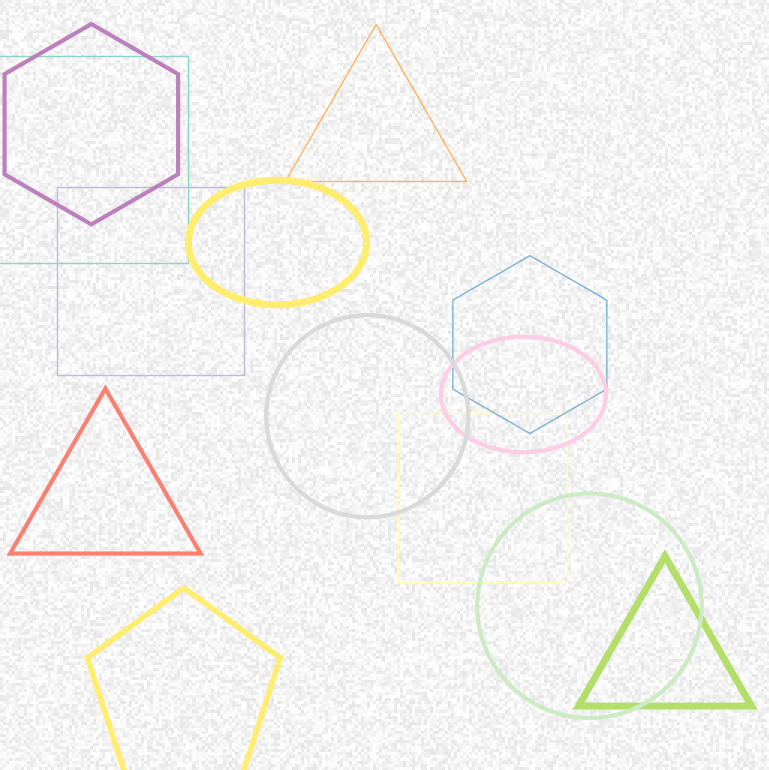[{"shape": "square", "thickness": 0.5, "radius": 0.67, "center": [0.11, 0.793]}, {"shape": "square", "thickness": 0.5, "radius": 0.55, "center": [0.627, 0.354]}, {"shape": "square", "thickness": 0.5, "radius": 0.61, "center": [0.196, 0.635]}, {"shape": "triangle", "thickness": 1.5, "radius": 0.71, "center": [0.137, 0.353]}, {"shape": "hexagon", "thickness": 0.5, "radius": 0.58, "center": [0.688, 0.552]}, {"shape": "triangle", "thickness": 0.5, "radius": 0.68, "center": [0.488, 0.832]}, {"shape": "triangle", "thickness": 2.5, "radius": 0.65, "center": [0.864, 0.148]}, {"shape": "oval", "thickness": 1.5, "radius": 0.54, "center": [0.68, 0.488]}, {"shape": "circle", "thickness": 1.5, "radius": 0.66, "center": [0.477, 0.459]}, {"shape": "hexagon", "thickness": 1.5, "radius": 0.65, "center": [0.119, 0.839]}, {"shape": "circle", "thickness": 1.5, "radius": 0.73, "center": [0.765, 0.213]}, {"shape": "pentagon", "thickness": 2, "radius": 0.66, "center": [0.239, 0.105]}, {"shape": "oval", "thickness": 2.5, "radius": 0.58, "center": [0.36, 0.685]}]